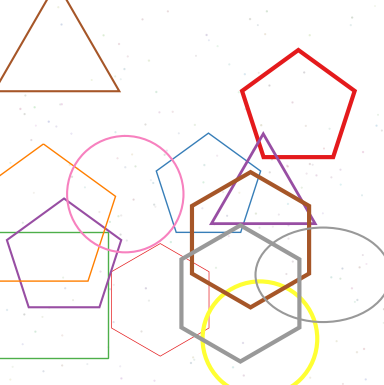[{"shape": "pentagon", "thickness": 3, "radius": 0.77, "center": [0.775, 0.716]}, {"shape": "hexagon", "thickness": 0.5, "radius": 0.73, "center": [0.416, 0.221]}, {"shape": "pentagon", "thickness": 1, "radius": 0.71, "center": [0.541, 0.512]}, {"shape": "square", "thickness": 1, "radius": 0.82, "center": [0.116, 0.234]}, {"shape": "pentagon", "thickness": 1.5, "radius": 0.78, "center": [0.166, 0.328]}, {"shape": "triangle", "thickness": 2, "radius": 0.78, "center": [0.684, 0.497]}, {"shape": "pentagon", "thickness": 1, "radius": 0.98, "center": [0.113, 0.429]}, {"shape": "circle", "thickness": 3, "radius": 0.74, "center": [0.675, 0.12]}, {"shape": "triangle", "thickness": 1.5, "radius": 0.94, "center": [0.147, 0.857]}, {"shape": "hexagon", "thickness": 3, "radius": 0.88, "center": [0.651, 0.377]}, {"shape": "circle", "thickness": 1.5, "radius": 0.76, "center": [0.325, 0.496]}, {"shape": "oval", "thickness": 1.5, "radius": 0.88, "center": [0.839, 0.286]}, {"shape": "hexagon", "thickness": 3, "radius": 0.88, "center": [0.624, 0.238]}]